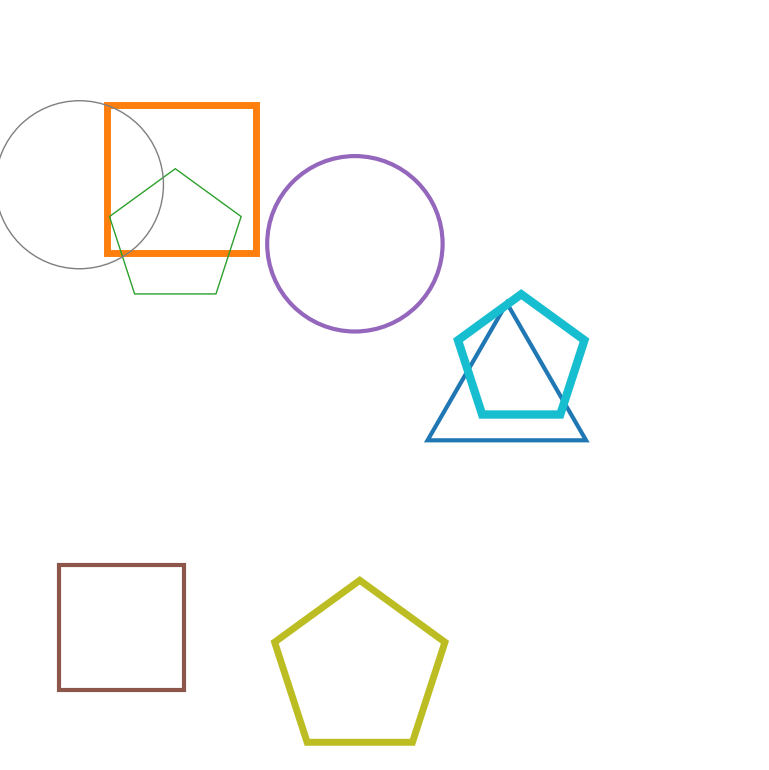[{"shape": "triangle", "thickness": 1.5, "radius": 0.59, "center": [0.658, 0.488]}, {"shape": "square", "thickness": 2.5, "radius": 0.48, "center": [0.236, 0.767]}, {"shape": "pentagon", "thickness": 0.5, "radius": 0.45, "center": [0.228, 0.691]}, {"shape": "circle", "thickness": 1.5, "radius": 0.57, "center": [0.461, 0.683]}, {"shape": "square", "thickness": 1.5, "radius": 0.41, "center": [0.158, 0.185]}, {"shape": "circle", "thickness": 0.5, "radius": 0.55, "center": [0.103, 0.76]}, {"shape": "pentagon", "thickness": 2.5, "radius": 0.58, "center": [0.467, 0.13]}, {"shape": "pentagon", "thickness": 3, "radius": 0.43, "center": [0.677, 0.532]}]